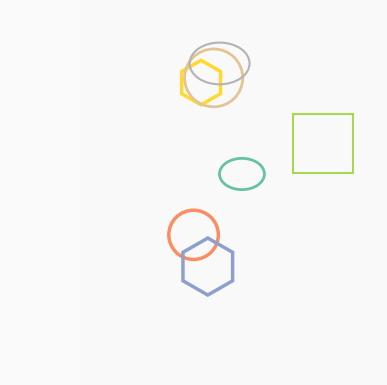[{"shape": "oval", "thickness": 2, "radius": 0.29, "center": [0.624, 0.548]}, {"shape": "circle", "thickness": 2.5, "radius": 0.32, "center": [0.5, 0.39]}, {"shape": "hexagon", "thickness": 2.5, "radius": 0.37, "center": [0.536, 0.308]}, {"shape": "square", "thickness": 1.5, "radius": 0.39, "center": [0.833, 0.627]}, {"shape": "hexagon", "thickness": 2.5, "radius": 0.29, "center": [0.519, 0.786]}, {"shape": "circle", "thickness": 2, "radius": 0.38, "center": [0.551, 0.798]}, {"shape": "oval", "thickness": 1.5, "radius": 0.39, "center": [0.567, 0.835]}]